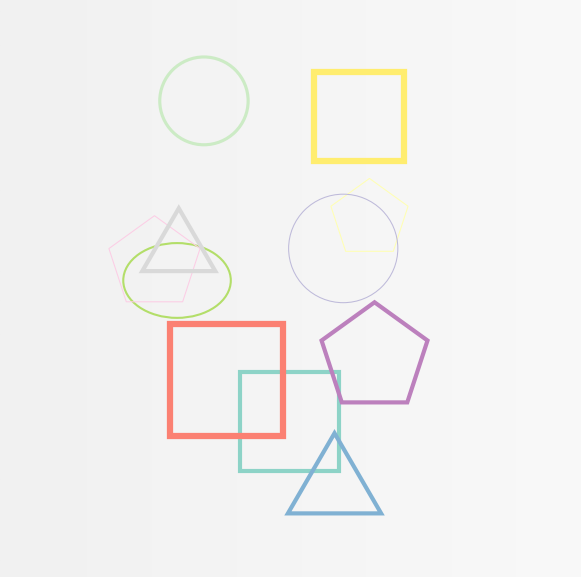[{"shape": "square", "thickness": 2, "radius": 0.43, "center": [0.498, 0.269]}, {"shape": "pentagon", "thickness": 0.5, "radius": 0.35, "center": [0.636, 0.62]}, {"shape": "circle", "thickness": 0.5, "radius": 0.47, "center": [0.59, 0.569]}, {"shape": "square", "thickness": 3, "radius": 0.48, "center": [0.389, 0.341]}, {"shape": "triangle", "thickness": 2, "radius": 0.46, "center": [0.576, 0.156]}, {"shape": "oval", "thickness": 1, "radius": 0.46, "center": [0.305, 0.513]}, {"shape": "pentagon", "thickness": 0.5, "radius": 0.41, "center": [0.266, 0.543]}, {"shape": "triangle", "thickness": 2, "radius": 0.36, "center": [0.308, 0.566]}, {"shape": "pentagon", "thickness": 2, "radius": 0.48, "center": [0.644, 0.38]}, {"shape": "circle", "thickness": 1.5, "radius": 0.38, "center": [0.351, 0.824]}, {"shape": "square", "thickness": 3, "radius": 0.38, "center": [0.617, 0.797]}]